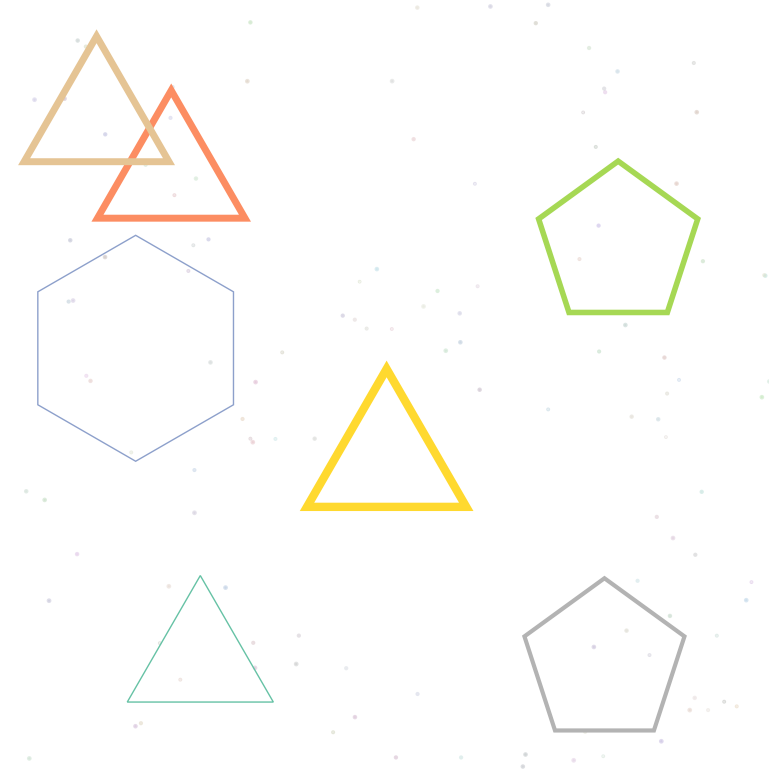[{"shape": "triangle", "thickness": 0.5, "radius": 0.55, "center": [0.26, 0.143]}, {"shape": "triangle", "thickness": 2.5, "radius": 0.55, "center": [0.222, 0.772]}, {"shape": "hexagon", "thickness": 0.5, "radius": 0.73, "center": [0.176, 0.548]}, {"shape": "pentagon", "thickness": 2, "radius": 0.54, "center": [0.803, 0.682]}, {"shape": "triangle", "thickness": 3, "radius": 0.6, "center": [0.502, 0.401]}, {"shape": "triangle", "thickness": 2.5, "radius": 0.54, "center": [0.125, 0.844]}, {"shape": "pentagon", "thickness": 1.5, "radius": 0.55, "center": [0.785, 0.14]}]